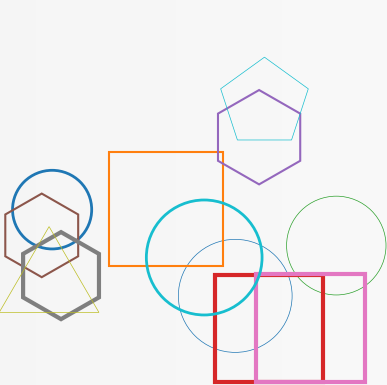[{"shape": "circle", "thickness": 0.5, "radius": 0.73, "center": [0.607, 0.232]}, {"shape": "circle", "thickness": 2, "radius": 0.51, "center": [0.134, 0.456]}, {"shape": "square", "thickness": 1.5, "radius": 0.74, "center": [0.428, 0.456]}, {"shape": "circle", "thickness": 0.5, "radius": 0.64, "center": [0.868, 0.362]}, {"shape": "square", "thickness": 3, "radius": 0.7, "center": [0.695, 0.147]}, {"shape": "hexagon", "thickness": 1.5, "radius": 0.61, "center": [0.669, 0.644]}, {"shape": "hexagon", "thickness": 1.5, "radius": 0.54, "center": [0.108, 0.389]}, {"shape": "square", "thickness": 3, "radius": 0.7, "center": [0.801, 0.148]}, {"shape": "hexagon", "thickness": 3, "radius": 0.57, "center": [0.158, 0.284]}, {"shape": "triangle", "thickness": 0.5, "radius": 0.74, "center": [0.127, 0.263]}, {"shape": "pentagon", "thickness": 0.5, "radius": 0.59, "center": [0.683, 0.733]}, {"shape": "circle", "thickness": 2, "radius": 0.75, "center": [0.527, 0.331]}]